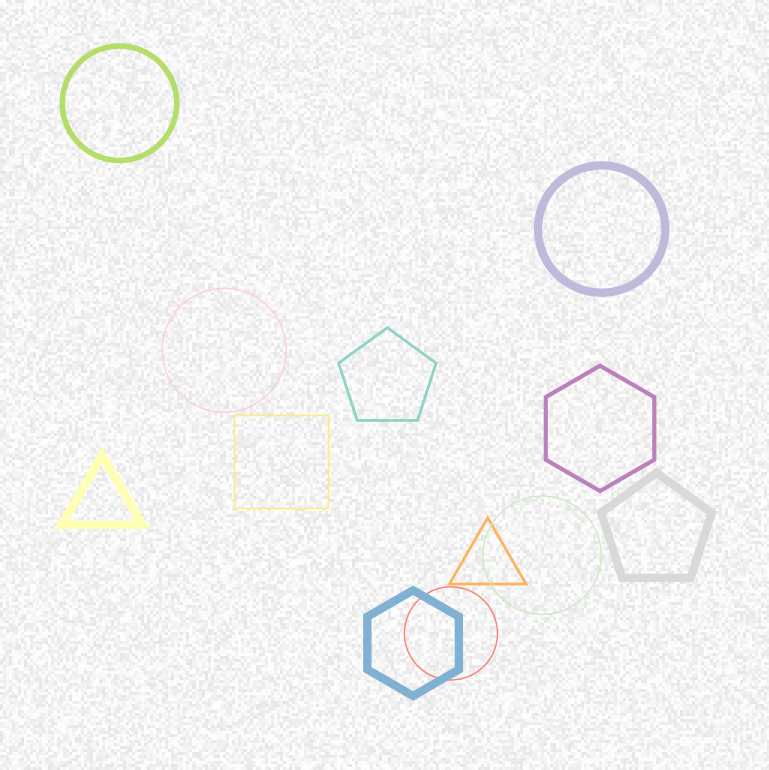[{"shape": "pentagon", "thickness": 1, "radius": 0.33, "center": [0.503, 0.508]}, {"shape": "triangle", "thickness": 3, "radius": 0.3, "center": [0.133, 0.349]}, {"shape": "circle", "thickness": 3, "radius": 0.41, "center": [0.781, 0.703]}, {"shape": "circle", "thickness": 0.5, "radius": 0.3, "center": [0.586, 0.177]}, {"shape": "hexagon", "thickness": 3, "radius": 0.34, "center": [0.537, 0.165]}, {"shape": "triangle", "thickness": 1, "radius": 0.29, "center": [0.633, 0.27]}, {"shape": "circle", "thickness": 2, "radius": 0.37, "center": [0.155, 0.866]}, {"shape": "circle", "thickness": 0.5, "radius": 0.4, "center": [0.291, 0.545]}, {"shape": "pentagon", "thickness": 3, "radius": 0.38, "center": [0.852, 0.311]}, {"shape": "hexagon", "thickness": 1.5, "radius": 0.41, "center": [0.779, 0.444]}, {"shape": "circle", "thickness": 0.5, "radius": 0.38, "center": [0.704, 0.279]}, {"shape": "square", "thickness": 0.5, "radius": 0.3, "center": [0.365, 0.401]}]